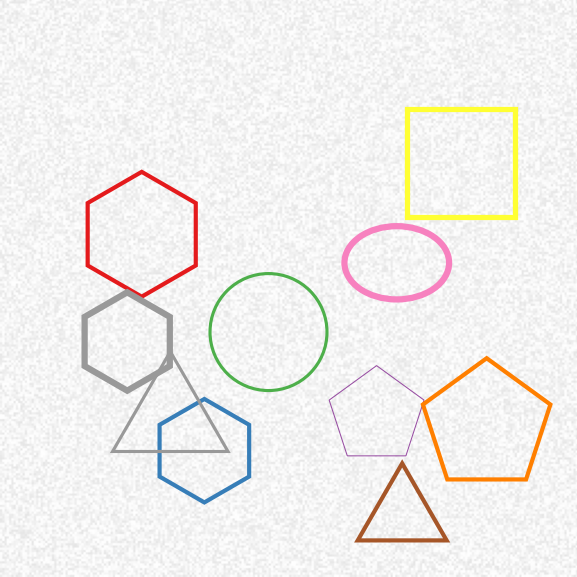[{"shape": "hexagon", "thickness": 2, "radius": 0.54, "center": [0.245, 0.593]}, {"shape": "hexagon", "thickness": 2, "radius": 0.45, "center": [0.354, 0.219]}, {"shape": "circle", "thickness": 1.5, "radius": 0.51, "center": [0.465, 0.424]}, {"shape": "pentagon", "thickness": 0.5, "radius": 0.43, "center": [0.652, 0.28]}, {"shape": "pentagon", "thickness": 2, "radius": 0.58, "center": [0.843, 0.263]}, {"shape": "square", "thickness": 2.5, "radius": 0.47, "center": [0.798, 0.717]}, {"shape": "triangle", "thickness": 2, "radius": 0.44, "center": [0.696, 0.108]}, {"shape": "oval", "thickness": 3, "radius": 0.45, "center": [0.687, 0.544]}, {"shape": "triangle", "thickness": 1.5, "radius": 0.58, "center": [0.295, 0.275]}, {"shape": "hexagon", "thickness": 3, "radius": 0.43, "center": [0.22, 0.408]}]